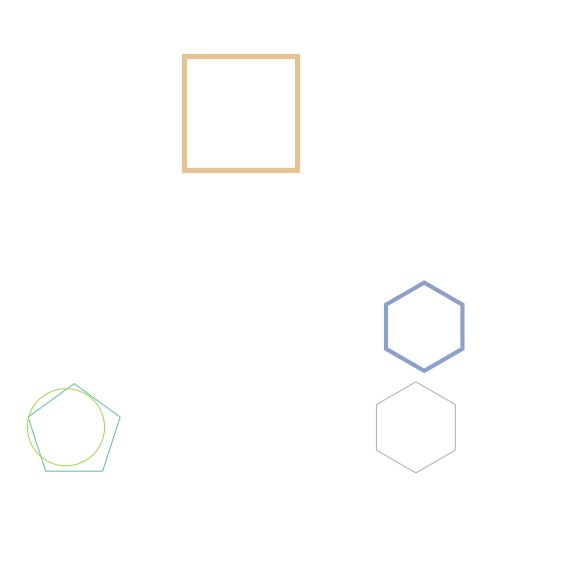[{"shape": "pentagon", "thickness": 0.5, "radius": 0.42, "center": [0.128, 0.251]}, {"shape": "hexagon", "thickness": 2, "radius": 0.38, "center": [0.735, 0.433]}, {"shape": "circle", "thickness": 0.5, "radius": 0.33, "center": [0.114, 0.259]}, {"shape": "square", "thickness": 2.5, "radius": 0.49, "center": [0.417, 0.804]}, {"shape": "hexagon", "thickness": 0.5, "radius": 0.39, "center": [0.72, 0.259]}]